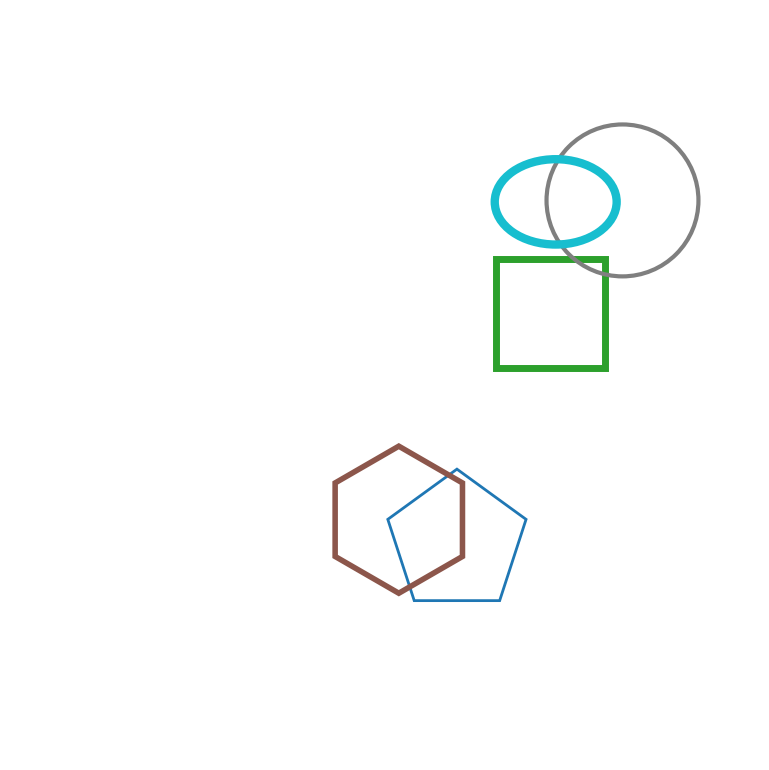[{"shape": "pentagon", "thickness": 1, "radius": 0.47, "center": [0.593, 0.296]}, {"shape": "square", "thickness": 2.5, "radius": 0.35, "center": [0.715, 0.593]}, {"shape": "hexagon", "thickness": 2, "radius": 0.48, "center": [0.518, 0.325]}, {"shape": "circle", "thickness": 1.5, "radius": 0.49, "center": [0.808, 0.74]}, {"shape": "oval", "thickness": 3, "radius": 0.4, "center": [0.722, 0.738]}]